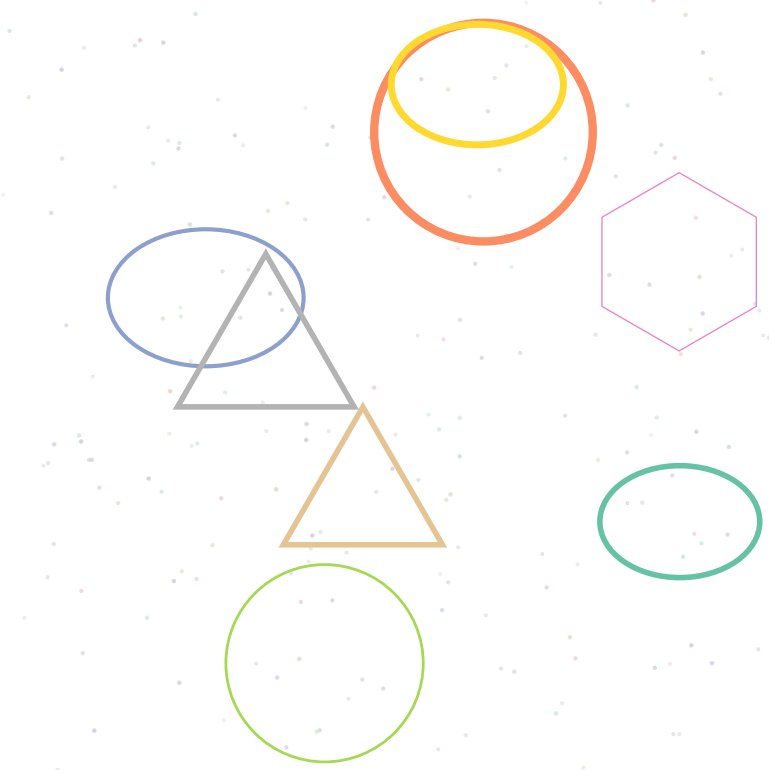[{"shape": "oval", "thickness": 2, "radius": 0.52, "center": [0.883, 0.323]}, {"shape": "circle", "thickness": 3, "radius": 0.71, "center": [0.628, 0.828]}, {"shape": "oval", "thickness": 1.5, "radius": 0.64, "center": [0.267, 0.613]}, {"shape": "hexagon", "thickness": 0.5, "radius": 0.58, "center": [0.882, 0.66]}, {"shape": "circle", "thickness": 1, "radius": 0.64, "center": [0.422, 0.139]}, {"shape": "oval", "thickness": 2.5, "radius": 0.56, "center": [0.62, 0.89]}, {"shape": "triangle", "thickness": 2, "radius": 0.6, "center": [0.471, 0.352]}, {"shape": "triangle", "thickness": 2, "radius": 0.66, "center": [0.345, 0.538]}]